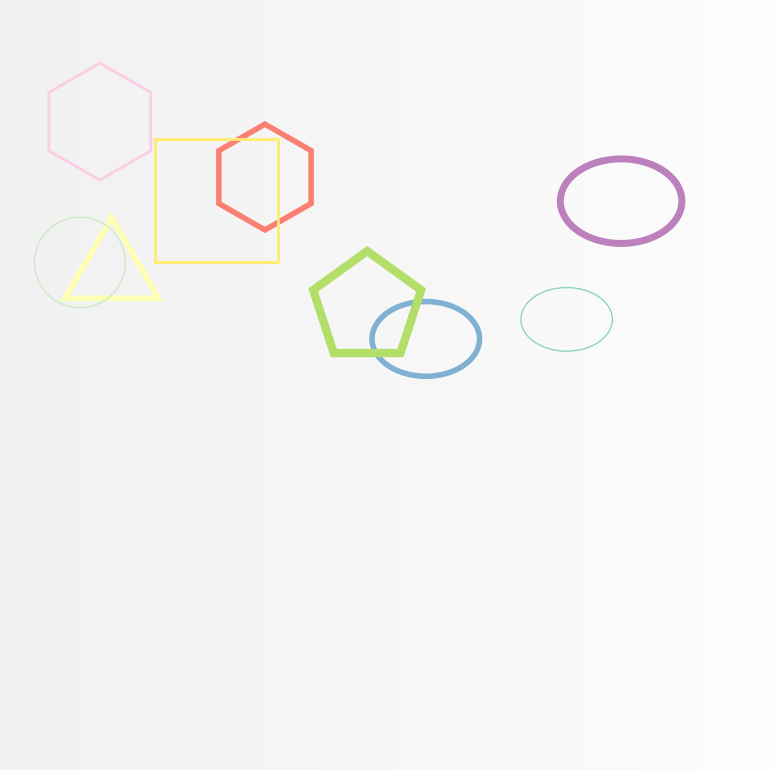[{"shape": "oval", "thickness": 0.5, "radius": 0.3, "center": [0.731, 0.585]}, {"shape": "triangle", "thickness": 2, "radius": 0.35, "center": [0.144, 0.647]}, {"shape": "hexagon", "thickness": 2, "radius": 0.34, "center": [0.342, 0.77]}, {"shape": "oval", "thickness": 2, "radius": 0.35, "center": [0.549, 0.56]}, {"shape": "pentagon", "thickness": 3, "radius": 0.37, "center": [0.474, 0.601]}, {"shape": "hexagon", "thickness": 1, "radius": 0.38, "center": [0.129, 0.842]}, {"shape": "oval", "thickness": 2.5, "radius": 0.39, "center": [0.801, 0.739]}, {"shape": "circle", "thickness": 0.5, "radius": 0.29, "center": [0.103, 0.659]}, {"shape": "square", "thickness": 1, "radius": 0.4, "center": [0.279, 0.739]}]